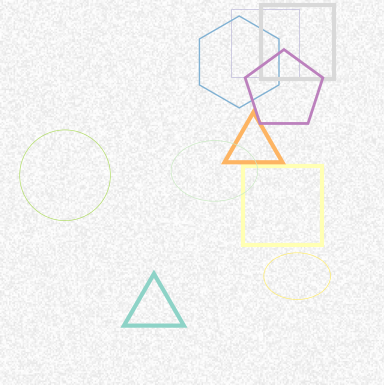[{"shape": "triangle", "thickness": 3, "radius": 0.45, "center": [0.4, 0.199]}, {"shape": "square", "thickness": 3, "radius": 0.52, "center": [0.734, 0.467]}, {"shape": "square", "thickness": 0.5, "radius": 0.44, "center": [0.689, 0.889]}, {"shape": "hexagon", "thickness": 1, "radius": 0.6, "center": [0.621, 0.839]}, {"shape": "triangle", "thickness": 3, "radius": 0.43, "center": [0.658, 0.622]}, {"shape": "circle", "thickness": 0.5, "radius": 0.59, "center": [0.169, 0.545]}, {"shape": "square", "thickness": 3, "radius": 0.48, "center": [0.773, 0.891]}, {"shape": "pentagon", "thickness": 2, "radius": 0.53, "center": [0.738, 0.765]}, {"shape": "oval", "thickness": 0.5, "radius": 0.56, "center": [0.557, 0.556]}, {"shape": "oval", "thickness": 0.5, "radius": 0.43, "center": [0.772, 0.283]}]